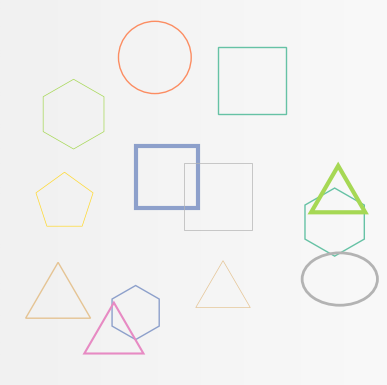[{"shape": "hexagon", "thickness": 1, "radius": 0.44, "center": [0.864, 0.423]}, {"shape": "square", "thickness": 1, "radius": 0.44, "center": [0.651, 0.791]}, {"shape": "circle", "thickness": 1, "radius": 0.47, "center": [0.4, 0.851]}, {"shape": "hexagon", "thickness": 1, "radius": 0.35, "center": [0.35, 0.188]}, {"shape": "square", "thickness": 3, "radius": 0.4, "center": [0.432, 0.54]}, {"shape": "triangle", "thickness": 1.5, "radius": 0.44, "center": [0.294, 0.126]}, {"shape": "triangle", "thickness": 3, "radius": 0.4, "center": [0.873, 0.489]}, {"shape": "hexagon", "thickness": 0.5, "radius": 0.45, "center": [0.19, 0.704]}, {"shape": "pentagon", "thickness": 0.5, "radius": 0.39, "center": [0.167, 0.475]}, {"shape": "triangle", "thickness": 0.5, "radius": 0.41, "center": [0.576, 0.242]}, {"shape": "triangle", "thickness": 1, "radius": 0.48, "center": [0.15, 0.222]}, {"shape": "square", "thickness": 0.5, "radius": 0.44, "center": [0.563, 0.489]}, {"shape": "oval", "thickness": 2, "radius": 0.49, "center": [0.877, 0.275]}]